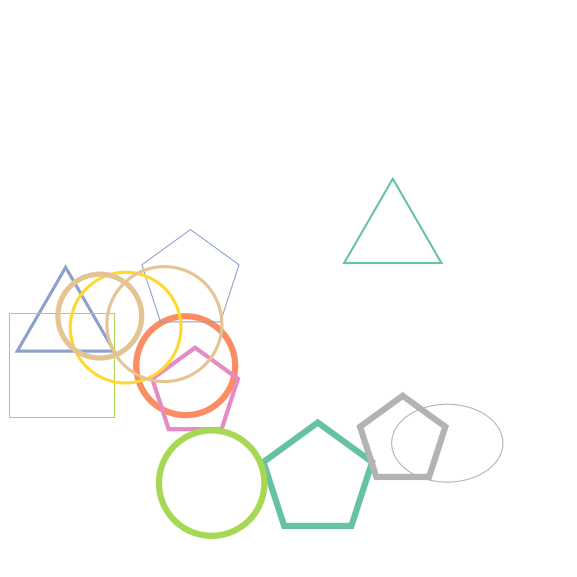[{"shape": "pentagon", "thickness": 3, "radius": 0.49, "center": [0.55, 0.168]}, {"shape": "triangle", "thickness": 1, "radius": 0.49, "center": [0.68, 0.592]}, {"shape": "circle", "thickness": 3, "radius": 0.43, "center": [0.322, 0.366]}, {"shape": "triangle", "thickness": 1.5, "radius": 0.48, "center": [0.114, 0.439]}, {"shape": "pentagon", "thickness": 0.5, "radius": 0.44, "center": [0.33, 0.513]}, {"shape": "pentagon", "thickness": 2, "radius": 0.39, "center": [0.338, 0.319]}, {"shape": "square", "thickness": 0.5, "radius": 0.45, "center": [0.107, 0.367]}, {"shape": "circle", "thickness": 3, "radius": 0.46, "center": [0.367, 0.163]}, {"shape": "circle", "thickness": 1.5, "radius": 0.48, "center": [0.218, 0.432]}, {"shape": "circle", "thickness": 1.5, "radius": 0.5, "center": [0.285, 0.438]}, {"shape": "circle", "thickness": 2.5, "radius": 0.36, "center": [0.173, 0.452]}, {"shape": "oval", "thickness": 0.5, "radius": 0.48, "center": [0.774, 0.232]}, {"shape": "pentagon", "thickness": 3, "radius": 0.39, "center": [0.697, 0.236]}]